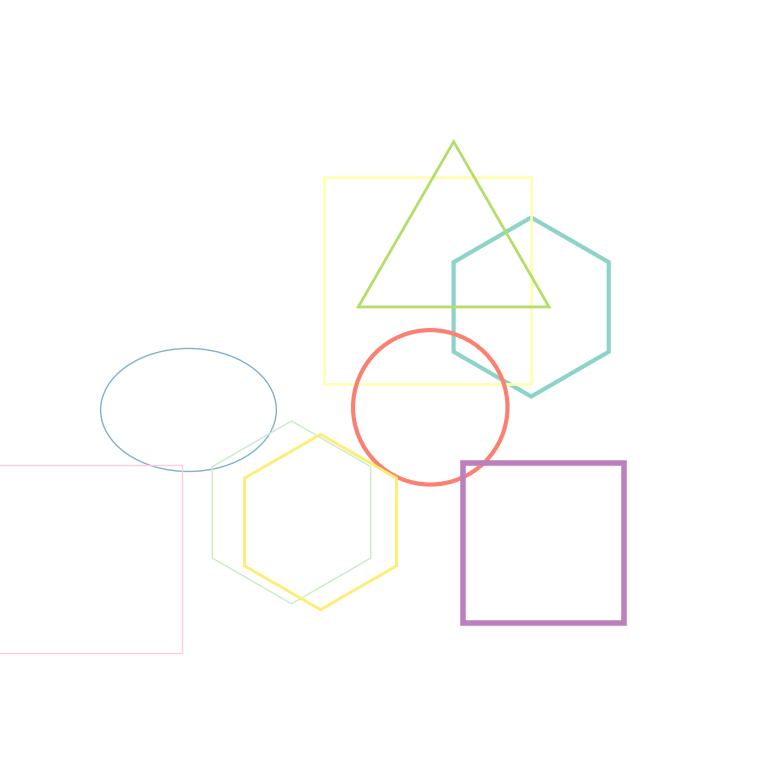[{"shape": "hexagon", "thickness": 1.5, "radius": 0.58, "center": [0.69, 0.601]}, {"shape": "square", "thickness": 1, "radius": 0.67, "center": [0.555, 0.636]}, {"shape": "circle", "thickness": 1.5, "radius": 0.5, "center": [0.559, 0.471]}, {"shape": "oval", "thickness": 0.5, "radius": 0.57, "center": [0.245, 0.468]}, {"shape": "triangle", "thickness": 1, "radius": 0.72, "center": [0.589, 0.673]}, {"shape": "square", "thickness": 0.5, "radius": 0.61, "center": [0.115, 0.274]}, {"shape": "square", "thickness": 2, "radius": 0.52, "center": [0.706, 0.295]}, {"shape": "hexagon", "thickness": 0.5, "radius": 0.59, "center": [0.379, 0.335]}, {"shape": "hexagon", "thickness": 1, "radius": 0.57, "center": [0.416, 0.322]}]